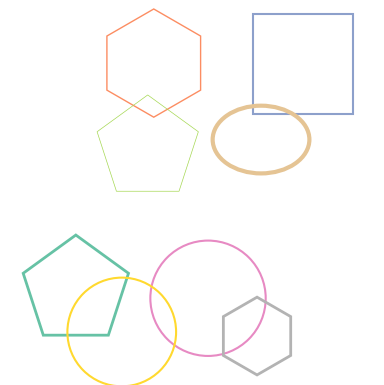[{"shape": "pentagon", "thickness": 2, "radius": 0.72, "center": [0.197, 0.246]}, {"shape": "hexagon", "thickness": 1, "radius": 0.7, "center": [0.399, 0.836]}, {"shape": "square", "thickness": 1.5, "radius": 0.65, "center": [0.788, 0.833]}, {"shape": "circle", "thickness": 1.5, "radius": 0.75, "center": [0.54, 0.225]}, {"shape": "pentagon", "thickness": 0.5, "radius": 0.69, "center": [0.384, 0.615]}, {"shape": "circle", "thickness": 1.5, "radius": 0.71, "center": [0.316, 0.138]}, {"shape": "oval", "thickness": 3, "radius": 0.63, "center": [0.678, 0.638]}, {"shape": "hexagon", "thickness": 2, "radius": 0.5, "center": [0.668, 0.127]}]